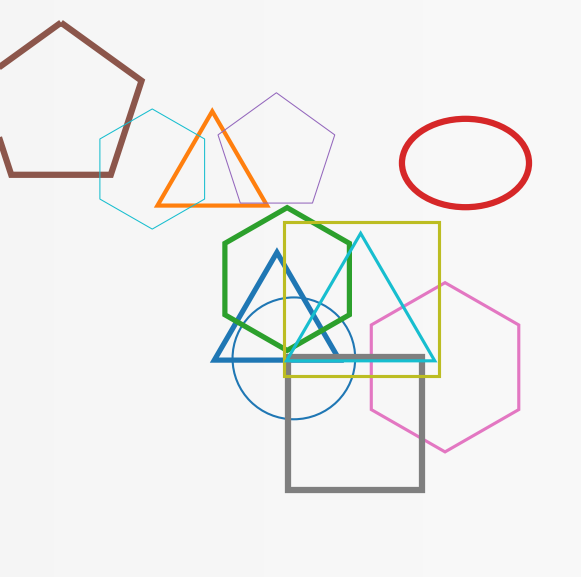[{"shape": "triangle", "thickness": 2.5, "radius": 0.62, "center": [0.476, 0.438]}, {"shape": "circle", "thickness": 1, "radius": 0.53, "center": [0.506, 0.379]}, {"shape": "triangle", "thickness": 2, "radius": 0.54, "center": [0.365, 0.698]}, {"shape": "hexagon", "thickness": 2.5, "radius": 0.62, "center": [0.494, 0.516]}, {"shape": "oval", "thickness": 3, "radius": 0.55, "center": [0.801, 0.717]}, {"shape": "pentagon", "thickness": 0.5, "radius": 0.53, "center": [0.476, 0.733]}, {"shape": "pentagon", "thickness": 3, "radius": 0.73, "center": [0.105, 0.814]}, {"shape": "hexagon", "thickness": 1.5, "radius": 0.73, "center": [0.766, 0.363]}, {"shape": "square", "thickness": 3, "radius": 0.57, "center": [0.611, 0.266]}, {"shape": "square", "thickness": 1.5, "radius": 0.67, "center": [0.622, 0.481]}, {"shape": "hexagon", "thickness": 0.5, "radius": 0.52, "center": [0.262, 0.706]}, {"shape": "triangle", "thickness": 1.5, "radius": 0.74, "center": [0.62, 0.448]}]